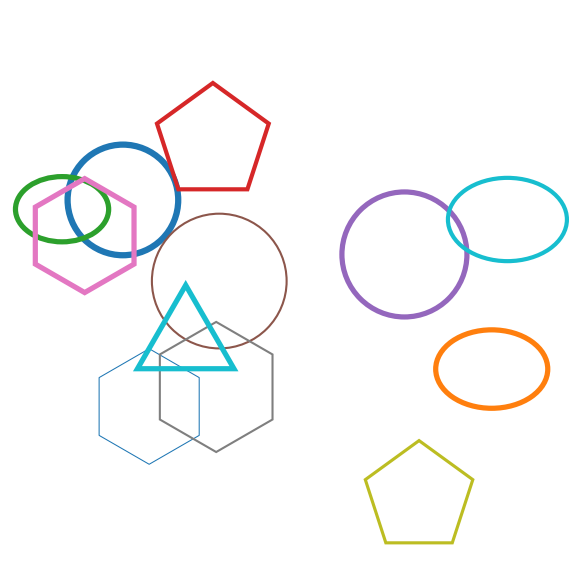[{"shape": "circle", "thickness": 3, "radius": 0.48, "center": [0.213, 0.653]}, {"shape": "hexagon", "thickness": 0.5, "radius": 0.5, "center": [0.258, 0.295]}, {"shape": "oval", "thickness": 2.5, "radius": 0.49, "center": [0.851, 0.36]}, {"shape": "oval", "thickness": 2.5, "radius": 0.4, "center": [0.107, 0.637]}, {"shape": "pentagon", "thickness": 2, "radius": 0.51, "center": [0.369, 0.754]}, {"shape": "circle", "thickness": 2.5, "radius": 0.54, "center": [0.7, 0.559]}, {"shape": "circle", "thickness": 1, "radius": 0.58, "center": [0.38, 0.512]}, {"shape": "hexagon", "thickness": 2.5, "radius": 0.49, "center": [0.147, 0.591]}, {"shape": "hexagon", "thickness": 1, "radius": 0.56, "center": [0.374, 0.329]}, {"shape": "pentagon", "thickness": 1.5, "radius": 0.49, "center": [0.726, 0.138]}, {"shape": "triangle", "thickness": 2.5, "radius": 0.48, "center": [0.322, 0.409]}, {"shape": "oval", "thickness": 2, "radius": 0.52, "center": [0.879, 0.619]}]